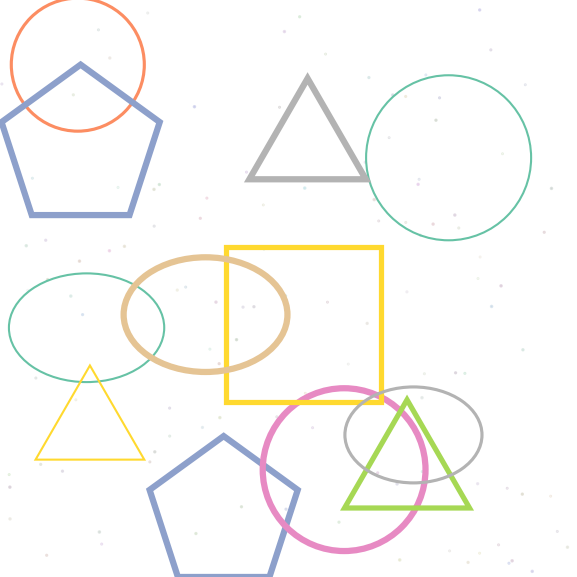[{"shape": "oval", "thickness": 1, "radius": 0.67, "center": [0.15, 0.432]}, {"shape": "circle", "thickness": 1, "radius": 0.71, "center": [0.777, 0.726]}, {"shape": "circle", "thickness": 1.5, "radius": 0.58, "center": [0.135, 0.887]}, {"shape": "pentagon", "thickness": 3, "radius": 0.67, "center": [0.387, 0.109]}, {"shape": "pentagon", "thickness": 3, "radius": 0.72, "center": [0.14, 0.743]}, {"shape": "circle", "thickness": 3, "radius": 0.7, "center": [0.596, 0.186]}, {"shape": "triangle", "thickness": 2.5, "radius": 0.62, "center": [0.705, 0.182]}, {"shape": "triangle", "thickness": 1, "radius": 0.54, "center": [0.156, 0.258]}, {"shape": "square", "thickness": 2.5, "radius": 0.67, "center": [0.525, 0.437]}, {"shape": "oval", "thickness": 3, "radius": 0.71, "center": [0.356, 0.454]}, {"shape": "oval", "thickness": 1.5, "radius": 0.59, "center": [0.716, 0.246]}, {"shape": "triangle", "thickness": 3, "radius": 0.58, "center": [0.533, 0.747]}]